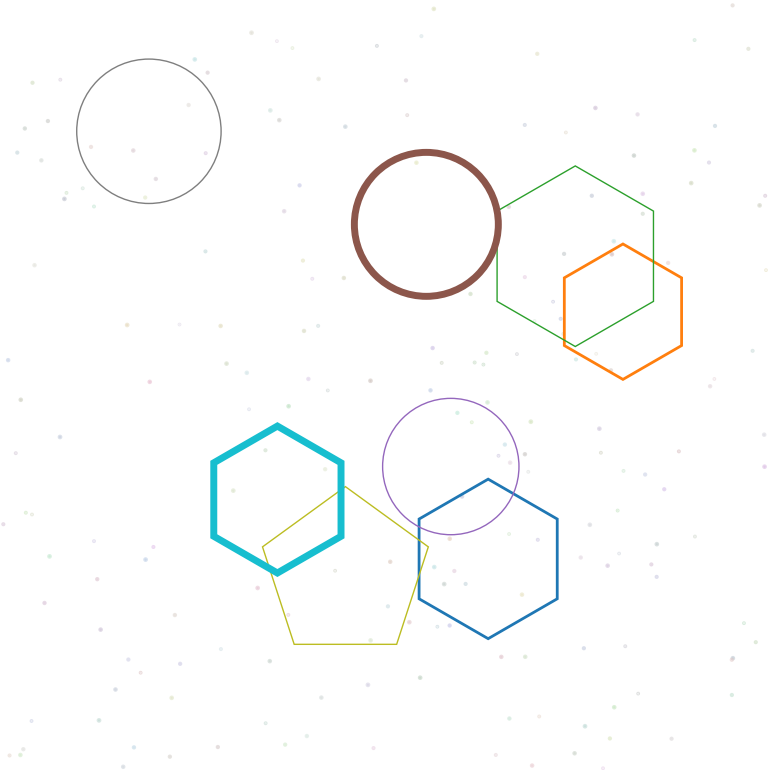[{"shape": "hexagon", "thickness": 1, "radius": 0.52, "center": [0.634, 0.274]}, {"shape": "hexagon", "thickness": 1, "radius": 0.44, "center": [0.809, 0.595]}, {"shape": "hexagon", "thickness": 0.5, "radius": 0.59, "center": [0.747, 0.667]}, {"shape": "circle", "thickness": 0.5, "radius": 0.44, "center": [0.585, 0.394]}, {"shape": "circle", "thickness": 2.5, "radius": 0.47, "center": [0.554, 0.709]}, {"shape": "circle", "thickness": 0.5, "radius": 0.47, "center": [0.193, 0.83]}, {"shape": "pentagon", "thickness": 0.5, "radius": 0.57, "center": [0.449, 0.255]}, {"shape": "hexagon", "thickness": 2.5, "radius": 0.48, "center": [0.36, 0.351]}]